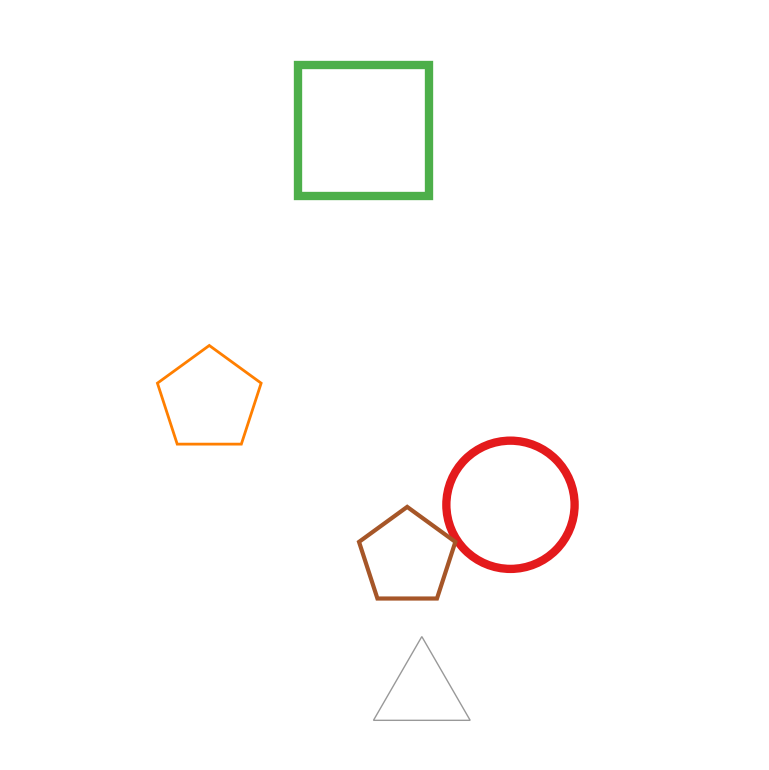[{"shape": "circle", "thickness": 3, "radius": 0.42, "center": [0.663, 0.344]}, {"shape": "square", "thickness": 3, "radius": 0.43, "center": [0.472, 0.831]}, {"shape": "pentagon", "thickness": 1, "radius": 0.35, "center": [0.272, 0.481]}, {"shape": "pentagon", "thickness": 1.5, "radius": 0.33, "center": [0.529, 0.276]}, {"shape": "triangle", "thickness": 0.5, "radius": 0.36, "center": [0.548, 0.101]}]